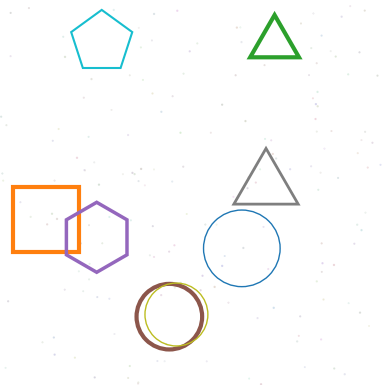[{"shape": "circle", "thickness": 1, "radius": 0.5, "center": [0.628, 0.355]}, {"shape": "square", "thickness": 3, "radius": 0.43, "center": [0.12, 0.43]}, {"shape": "triangle", "thickness": 3, "radius": 0.37, "center": [0.713, 0.888]}, {"shape": "hexagon", "thickness": 2.5, "radius": 0.45, "center": [0.251, 0.384]}, {"shape": "circle", "thickness": 3, "radius": 0.43, "center": [0.44, 0.177]}, {"shape": "triangle", "thickness": 2, "radius": 0.48, "center": [0.691, 0.518]}, {"shape": "circle", "thickness": 1, "radius": 0.41, "center": [0.458, 0.183]}, {"shape": "pentagon", "thickness": 1.5, "radius": 0.42, "center": [0.264, 0.891]}]